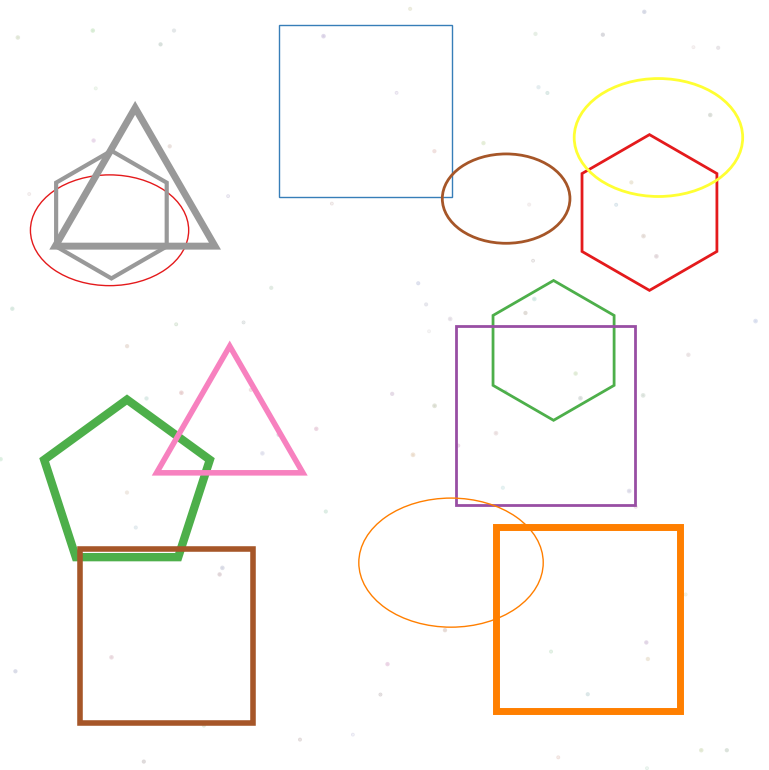[{"shape": "oval", "thickness": 0.5, "radius": 0.51, "center": [0.142, 0.701]}, {"shape": "hexagon", "thickness": 1, "radius": 0.51, "center": [0.843, 0.724]}, {"shape": "square", "thickness": 0.5, "radius": 0.56, "center": [0.475, 0.855]}, {"shape": "hexagon", "thickness": 1, "radius": 0.45, "center": [0.719, 0.545]}, {"shape": "pentagon", "thickness": 3, "radius": 0.57, "center": [0.165, 0.368]}, {"shape": "square", "thickness": 1, "radius": 0.58, "center": [0.709, 0.46]}, {"shape": "oval", "thickness": 0.5, "radius": 0.6, "center": [0.586, 0.269]}, {"shape": "square", "thickness": 2.5, "radius": 0.6, "center": [0.764, 0.196]}, {"shape": "oval", "thickness": 1, "radius": 0.55, "center": [0.855, 0.821]}, {"shape": "oval", "thickness": 1, "radius": 0.41, "center": [0.657, 0.742]}, {"shape": "square", "thickness": 2, "radius": 0.56, "center": [0.216, 0.174]}, {"shape": "triangle", "thickness": 2, "radius": 0.55, "center": [0.298, 0.441]}, {"shape": "triangle", "thickness": 2.5, "radius": 0.6, "center": [0.176, 0.74]}, {"shape": "hexagon", "thickness": 1.5, "radius": 0.41, "center": [0.145, 0.721]}]